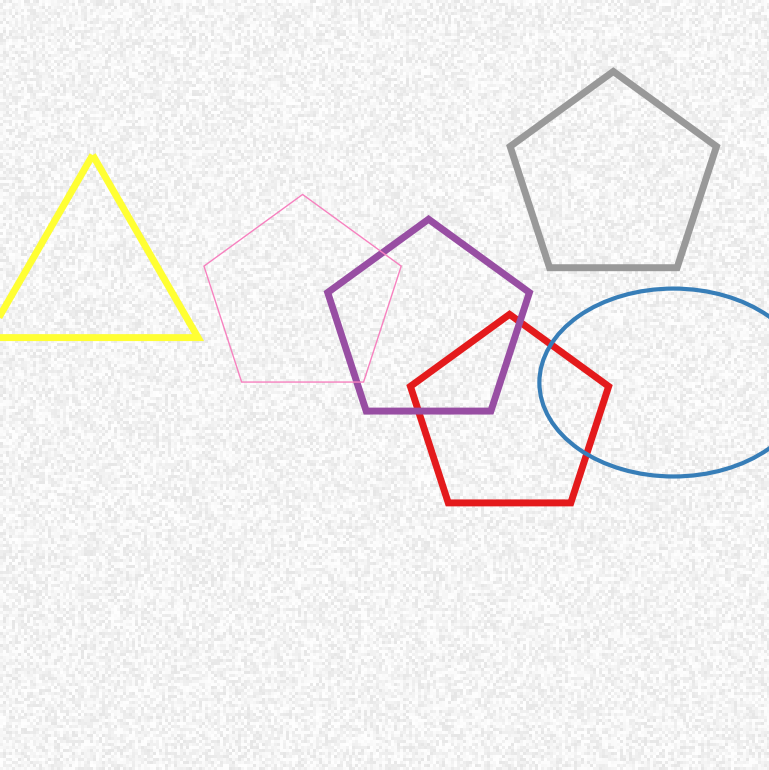[{"shape": "pentagon", "thickness": 2.5, "radius": 0.68, "center": [0.662, 0.456]}, {"shape": "oval", "thickness": 1.5, "radius": 0.87, "center": [0.875, 0.503]}, {"shape": "pentagon", "thickness": 2.5, "radius": 0.69, "center": [0.557, 0.578]}, {"shape": "triangle", "thickness": 2.5, "radius": 0.79, "center": [0.12, 0.641]}, {"shape": "pentagon", "thickness": 0.5, "radius": 0.67, "center": [0.393, 0.613]}, {"shape": "pentagon", "thickness": 2.5, "radius": 0.7, "center": [0.797, 0.766]}]